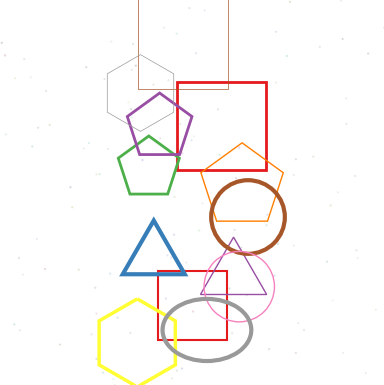[{"shape": "square", "thickness": 2, "radius": 0.58, "center": [0.575, 0.673]}, {"shape": "square", "thickness": 1.5, "radius": 0.45, "center": [0.501, 0.207]}, {"shape": "triangle", "thickness": 3, "radius": 0.47, "center": [0.399, 0.334]}, {"shape": "pentagon", "thickness": 2, "radius": 0.42, "center": [0.387, 0.563]}, {"shape": "pentagon", "thickness": 2, "radius": 0.44, "center": [0.415, 0.67]}, {"shape": "triangle", "thickness": 1, "radius": 0.5, "center": [0.607, 0.285]}, {"shape": "pentagon", "thickness": 1, "radius": 0.56, "center": [0.629, 0.517]}, {"shape": "hexagon", "thickness": 2.5, "radius": 0.57, "center": [0.357, 0.109]}, {"shape": "circle", "thickness": 3, "radius": 0.48, "center": [0.644, 0.436]}, {"shape": "square", "thickness": 0.5, "radius": 0.58, "center": [0.475, 0.887]}, {"shape": "circle", "thickness": 1, "radius": 0.46, "center": [0.621, 0.255]}, {"shape": "hexagon", "thickness": 0.5, "radius": 0.5, "center": [0.365, 0.758]}, {"shape": "oval", "thickness": 3, "radius": 0.58, "center": [0.537, 0.143]}]